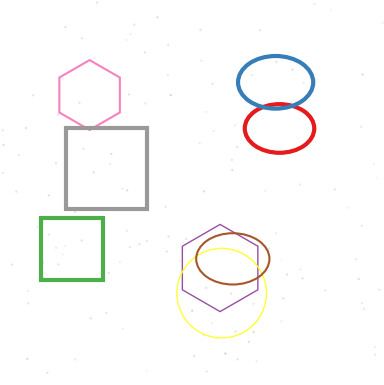[{"shape": "oval", "thickness": 3, "radius": 0.45, "center": [0.726, 0.666]}, {"shape": "oval", "thickness": 3, "radius": 0.49, "center": [0.716, 0.786]}, {"shape": "square", "thickness": 3, "radius": 0.41, "center": [0.187, 0.353]}, {"shape": "hexagon", "thickness": 1, "radius": 0.57, "center": [0.572, 0.304]}, {"shape": "circle", "thickness": 1, "radius": 0.58, "center": [0.576, 0.239]}, {"shape": "oval", "thickness": 1.5, "radius": 0.48, "center": [0.605, 0.328]}, {"shape": "hexagon", "thickness": 1.5, "radius": 0.45, "center": [0.233, 0.753]}, {"shape": "square", "thickness": 3, "radius": 0.53, "center": [0.277, 0.563]}]